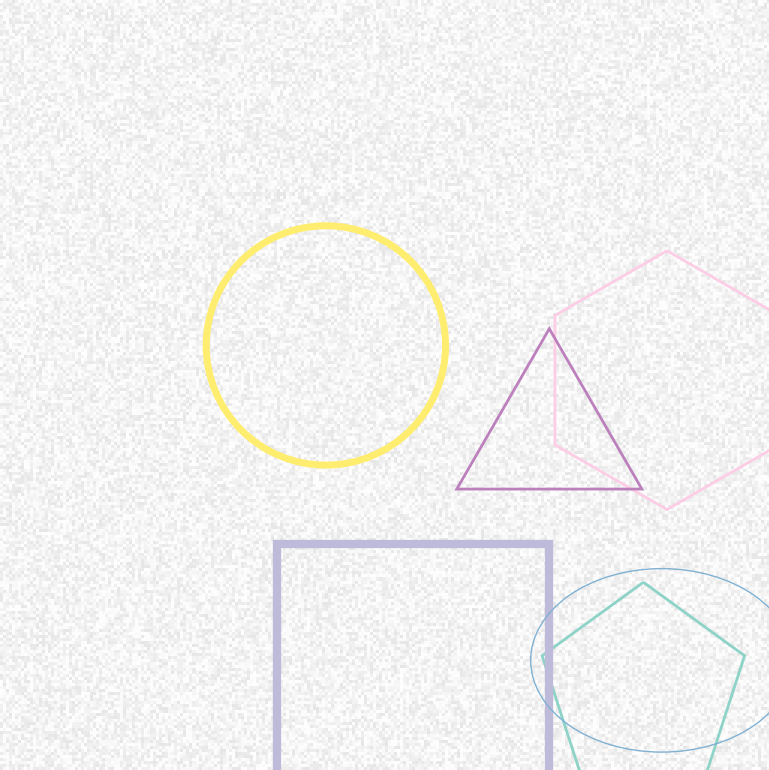[{"shape": "pentagon", "thickness": 1, "radius": 0.69, "center": [0.836, 0.106]}, {"shape": "square", "thickness": 3, "radius": 0.88, "center": [0.536, 0.116]}, {"shape": "oval", "thickness": 0.5, "radius": 0.85, "center": [0.859, 0.142]}, {"shape": "hexagon", "thickness": 1, "radius": 0.84, "center": [0.866, 0.506]}, {"shape": "triangle", "thickness": 1, "radius": 0.69, "center": [0.713, 0.434]}, {"shape": "circle", "thickness": 2.5, "radius": 0.78, "center": [0.423, 0.551]}]